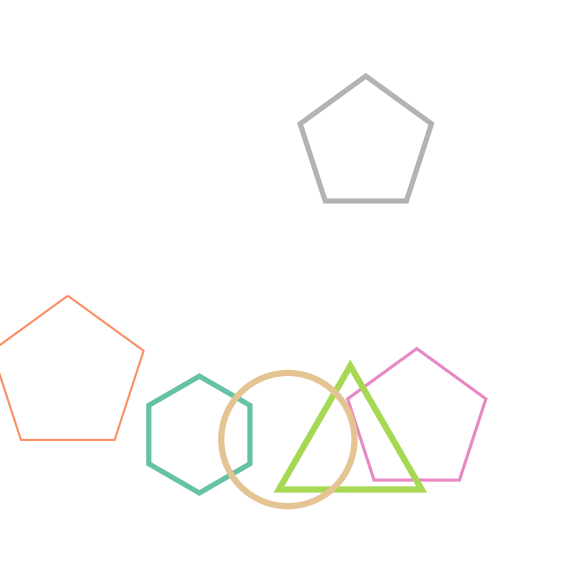[{"shape": "hexagon", "thickness": 2.5, "radius": 0.51, "center": [0.345, 0.247]}, {"shape": "pentagon", "thickness": 1, "radius": 0.69, "center": [0.117, 0.349]}, {"shape": "pentagon", "thickness": 1.5, "radius": 0.63, "center": [0.722, 0.27]}, {"shape": "triangle", "thickness": 3, "radius": 0.71, "center": [0.607, 0.223]}, {"shape": "circle", "thickness": 3, "radius": 0.58, "center": [0.498, 0.238]}, {"shape": "pentagon", "thickness": 2.5, "radius": 0.6, "center": [0.633, 0.748]}]